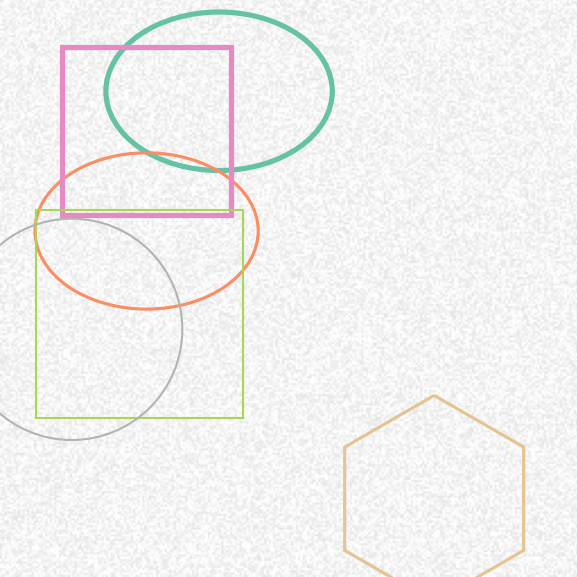[{"shape": "oval", "thickness": 2.5, "radius": 0.98, "center": [0.379, 0.841]}, {"shape": "oval", "thickness": 1.5, "radius": 0.97, "center": [0.254, 0.599]}, {"shape": "square", "thickness": 2.5, "radius": 0.73, "center": [0.254, 0.772]}, {"shape": "square", "thickness": 1, "radius": 0.9, "center": [0.242, 0.455]}, {"shape": "hexagon", "thickness": 1.5, "radius": 0.89, "center": [0.752, 0.135]}, {"shape": "circle", "thickness": 1, "radius": 0.96, "center": [0.124, 0.429]}]